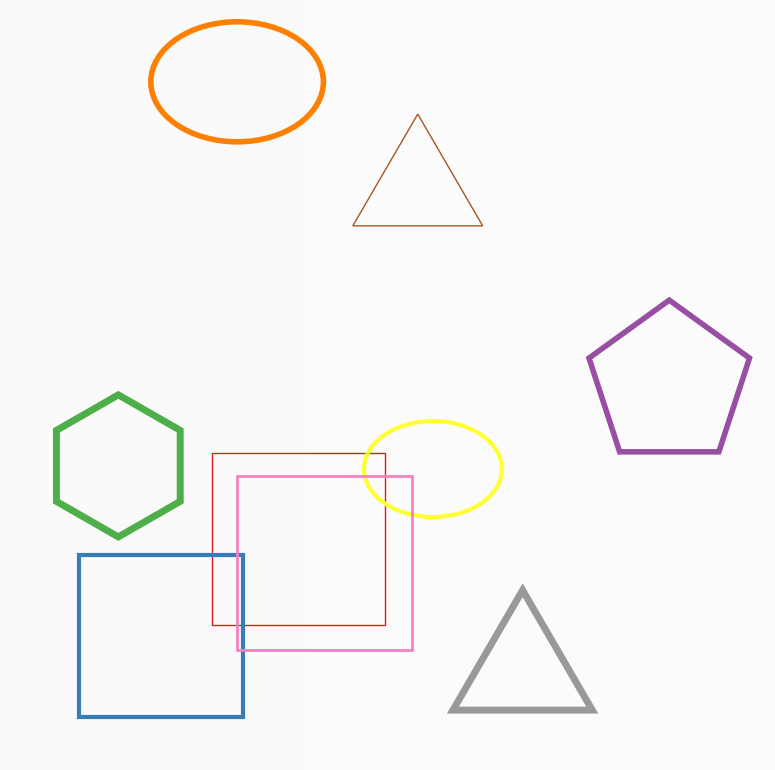[{"shape": "square", "thickness": 0.5, "radius": 0.56, "center": [0.385, 0.3]}, {"shape": "square", "thickness": 1.5, "radius": 0.53, "center": [0.208, 0.174]}, {"shape": "hexagon", "thickness": 2.5, "radius": 0.46, "center": [0.153, 0.395]}, {"shape": "pentagon", "thickness": 2, "radius": 0.54, "center": [0.864, 0.501]}, {"shape": "oval", "thickness": 2, "radius": 0.56, "center": [0.306, 0.894]}, {"shape": "oval", "thickness": 1.5, "radius": 0.44, "center": [0.559, 0.391]}, {"shape": "triangle", "thickness": 0.5, "radius": 0.48, "center": [0.539, 0.755]}, {"shape": "square", "thickness": 1, "radius": 0.56, "center": [0.419, 0.269]}, {"shape": "triangle", "thickness": 2.5, "radius": 0.52, "center": [0.674, 0.13]}]